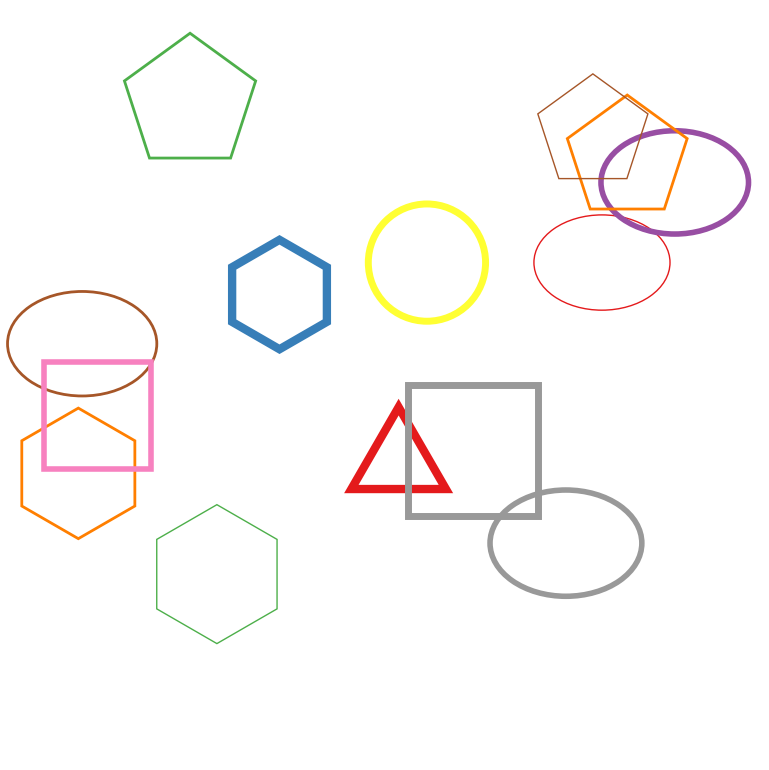[{"shape": "oval", "thickness": 0.5, "radius": 0.44, "center": [0.782, 0.659]}, {"shape": "triangle", "thickness": 3, "radius": 0.35, "center": [0.518, 0.4]}, {"shape": "hexagon", "thickness": 3, "radius": 0.36, "center": [0.363, 0.617]}, {"shape": "hexagon", "thickness": 0.5, "radius": 0.45, "center": [0.282, 0.254]}, {"shape": "pentagon", "thickness": 1, "radius": 0.45, "center": [0.247, 0.867]}, {"shape": "oval", "thickness": 2, "radius": 0.48, "center": [0.876, 0.763]}, {"shape": "hexagon", "thickness": 1, "radius": 0.42, "center": [0.102, 0.385]}, {"shape": "pentagon", "thickness": 1, "radius": 0.41, "center": [0.815, 0.795]}, {"shape": "circle", "thickness": 2.5, "radius": 0.38, "center": [0.554, 0.659]}, {"shape": "oval", "thickness": 1, "radius": 0.48, "center": [0.107, 0.554]}, {"shape": "pentagon", "thickness": 0.5, "radius": 0.38, "center": [0.77, 0.829]}, {"shape": "square", "thickness": 2, "radius": 0.35, "center": [0.127, 0.46]}, {"shape": "square", "thickness": 2.5, "radius": 0.42, "center": [0.614, 0.415]}, {"shape": "oval", "thickness": 2, "radius": 0.49, "center": [0.735, 0.295]}]